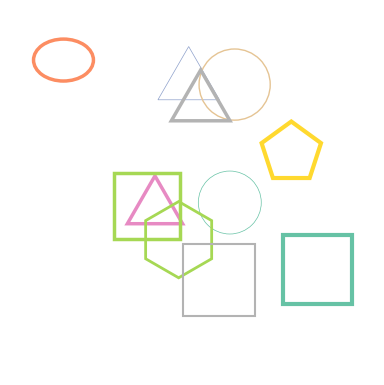[{"shape": "square", "thickness": 3, "radius": 0.45, "center": [0.824, 0.301]}, {"shape": "circle", "thickness": 0.5, "radius": 0.41, "center": [0.597, 0.474]}, {"shape": "oval", "thickness": 2.5, "radius": 0.39, "center": [0.165, 0.844]}, {"shape": "triangle", "thickness": 0.5, "radius": 0.46, "center": [0.49, 0.787]}, {"shape": "triangle", "thickness": 2.5, "radius": 0.41, "center": [0.403, 0.46]}, {"shape": "hexagon", "thickness": 2, "radius": 0.5, "center": [0.464, 0.377]}, {"shape": "square", "thickness": 2.5, "radius": 0.43, "center": [0.383, 0.464]}, {"shape": "pentagon", "thickness": 3, "radius": 0.41, "center": [0.757, 0.603]}, {"shape": "circle", "thickness": 1, "radius": 0.46, "center": [0.609, 0.78]}, {"shape": "square", "thickness": 1.5, "radius": 0.47, "center": [0.569, 0.273]}, {"shape": "triangle", "thickness": 2.5, "radius": 0.44, "center": [0.521, 0.73]}]